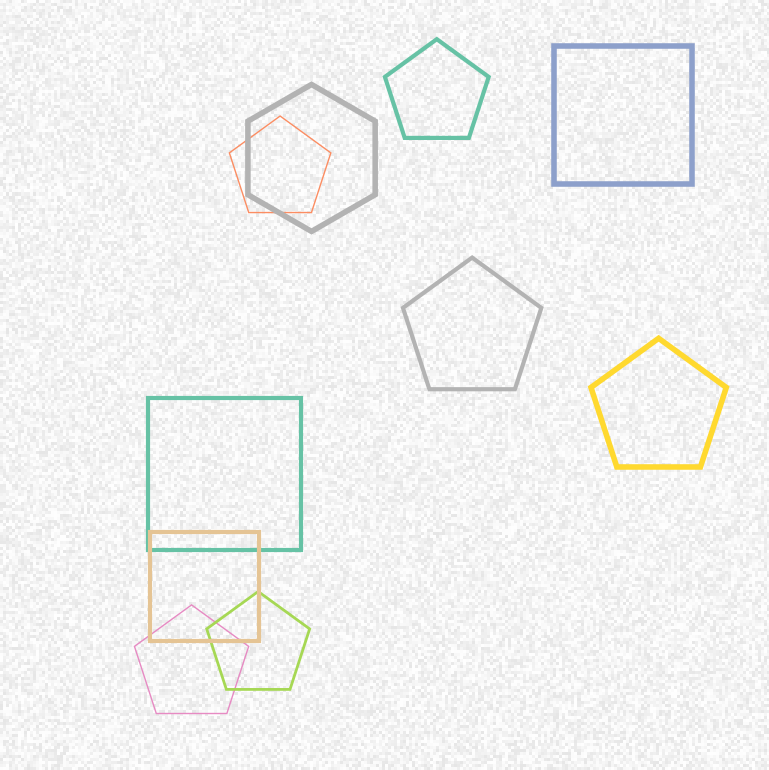[{"shape": "square", "thickness": 1.5, "radius": 0.49, "center": [0.292, 0.384]}, {"shape": "pentagon", "thickness": 1.5, "radius": 0.35, "center": [0.567, 0.878]}, {"shape": "pentagon", "thickness": 0.5, "radius": 0.35, "center": [0.364, 0.78]}, {"shape": "square", "thickness": 2, "radius": 0.45, "center": [0.809, 0.85]}, {"shape": "pentagon", "thickness": 0.5, "radius": 0.39, "center": [0.249, 0.136]}, {"shape": "pentagon", "thickness": 1, "radius": 0.35, "center": [0.335, 0.162]}, {"shape": "pentagon", "thickness": 2, "radius": 0.46, "center": [0.855, 0.468]}, {"shape": "square", "thickness": 1.5, "radius": 0.35, "center": [0.266, 0.238]}, {"shape": "hexagon", "thickness": 2, "radius": 0.48, "center": [0.405, 0.795]}, {"shape": "pentagon", "thickness": 1.5, "radius": 0.47, "center": [0.613, 0.571]}]